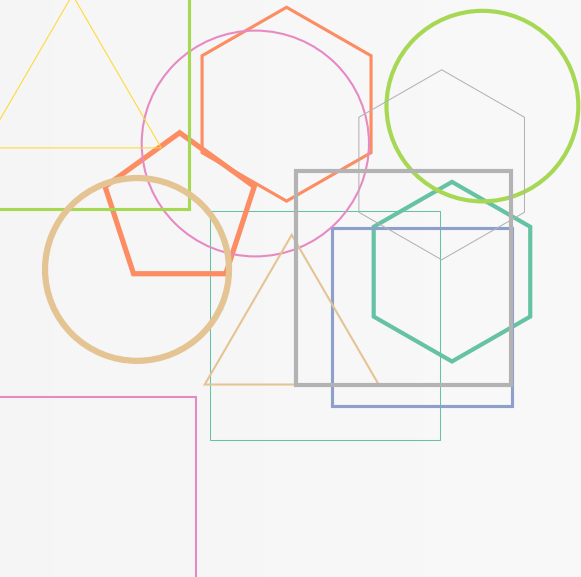[{"shape": "hexagon", "thickness": 2, "radius": 0.78, "center": [0.778, 0.529]}, {"shape": "square", "thickness": 0.5, "radius": 0.99, "center": [0.559, 0.435]}, {"shape": "pentagon", "thickness": 2.5, "radius": 0.67, "center": [0.309, 0.634]}, {"shape": "hexagon", "thickness": 1.5, "radius": 0.84, "center": [0.493, 0.819]}, {"shape": "square", "thickness": 1.5, "radius": 0.77, "center": [0.726, 0.451]}, {"shape": "square", "thickness": 1, "radius": 0.99, "center": [0.139, 0.114]}, {"shape": "circle", "thickness": 1, "radius": 0.98, "center": [0.439, 0.751]}, {"shape": "circle", "thickness": 2, "radius": 0.83, "center": [0.83, 0.815]}, {"shape": "square", "thickness": 1.5, "radius": 1.0, "center": [0.126, 0.837]}, {"shape": "triangle", "thickness": 0.5, "radius": 0.88, "center": [0.125, 0.831]}, {"shape": "circle", "thickness": 3, "radius": 0.79, "center": [0.236, 0.533]}, {"shape": "triangle", "thickness": 1, "radius": 0.86, "center": [0.502, 0.42]}, {"shape": "hexagon", "thickness": 0.5, "radius": 0.82, "center": [0.76, 0.714]}, {"shape": "square", "thickness": 2, "radius": 0.92, "center": [0.695, 0.518]}]